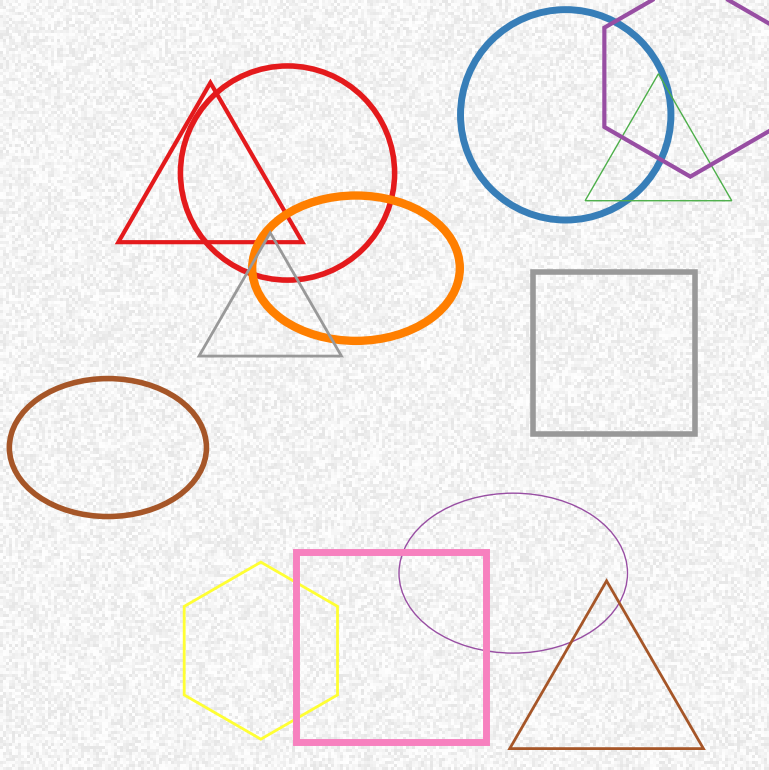[{"shape": "circle", "thickness": 2, "radius": 0.7, "center": [0.373, 0.775]}, {"shape": "triangle", "thickness": 1.5, "radius": 0.69, "center": [0.273, 0.754]}, {"shape": "circle", "thickness": 2.5, "radius": 0.68, "center": [0.735, 0.851]}, {"shape": "triangle", "thickness": 0.5, "radius": 0.55, "center": [0.855, 0.794]}, {"shape": "oval", "thickness": 0.5, "radius": 0.74, "center": [0.667, 0.256]}, {"shape": "hexagon", "thickness": 1.5, "radius": 0.64, "center": [0.897, 0.9]}, {"shape": "oval", "thickness": 3, "radius": 0.67, "center": [0.462, 0.652]}, {"shape": "hexagon", "thickness": 1, "radius": 0.57, "center": [0.339, 0.155]}, {"shape": "triangle", "thickness": 1, "radius": 0.73, "center": [0.788, 0.1]}, {"shape": "oval", "thickness": 2, "radius": 0.64, "center": [0.14, 0.419]}, {"shape": "square", "thickness": 2.5, "radius": 0.62, "center": [0.508, 0.16]}, {"shape": "square", "thickness": 2, "radius": 0.53, "center": [0.797, 0.542]}, {"shape": "triangle", "thickness": 1, "radius": 0.53, "center": [0.351, 0.591]}]